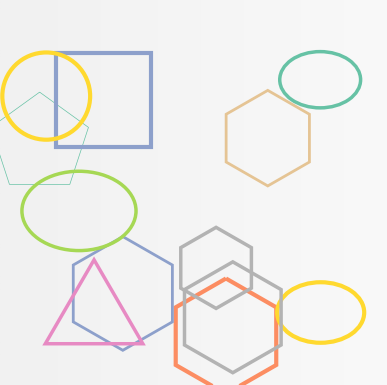[{"shape": "pentagon", "thickness": 0.5, "radius": 0.66, "center": [0.102, 0.628]}, {"shape": "oval", "thickness": 2.5, "radius": 0.52, "center": [0.826, 0.793]}, {"shape": "hexagon", "thickness": 3, "radius": 0.75, "center": [0.583, 0.127]}, {"shape": "hexagon", "thickness": 2, "radius": 0.74, "center": [0.317, 0.238]}, {"shape": "square", "thickness": 3, "radius": 0.61, "center": [0.267, 0.74]}, {"shape": "triangle", "thickness": 2.5, "radius": 0.73, "center": [0.243, 0.18]}, {"shape": "oval", "thickness": 2.5, "radius": 0.74, "center": [0.204, 0.452]}, {"shape": "circle", "thickness": 3, "radius": 0.57, "center": [0.119, 0.75]}, {"shape": "oval", "thickness": 3, "radius": 0.56, "center": [0.828, 0.188]}, {"shape": "hexagon", "thickness": 2, "radius": 0.62, "center": [0.691, 0.641]}, {"shape": "hexagon", "thickness": 2.5, "radius": 0.53, "center": [0.558, 0.304]}, {"shape": "hexagon", "thickness": 2.5, "radius": 0.72, "center": [0.601, 0.176]}]